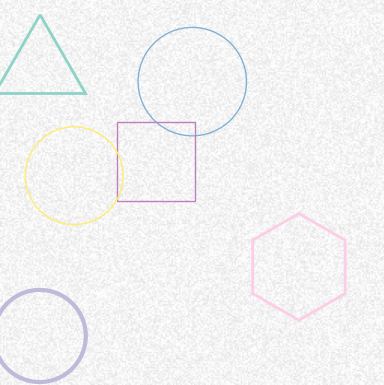[{"shape": "triangle", "thickness": 2, "radius": 0.68, "center": [0.104, 0.825]}, {"shape": "circle", "thickness": 3, "radius": 0.6, "center": [0.103, 0.127]}, {"shape": "circle", "thickness": 1, "radius": 0.7, "center": [0.499, 0.788]}, {"shape": "hexagon", "thickness": 2, "radius": 0.69, "center": [0.776, 0.307]}, {"shape": "square", "thickness": 1, "radius": 0.51, "center": [0.405, 0.581]}, {"shape": "circle", "thickness": 1, "radius": 0.64, "center": [0.193, 0.544]}]